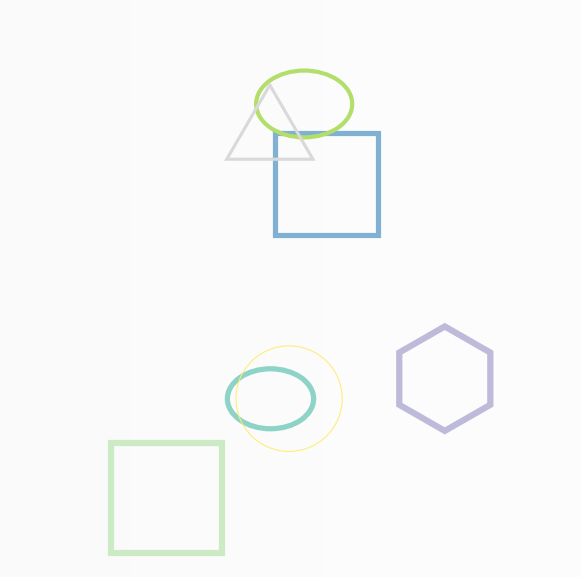[{"shape": "oval", "thickness": 2.5, "radius": 0.37, "center": [0.465, 0.309]}, {"shape": "hexagon", "thickness": 3, "radius": 0.45, "center": [0.765, 0.343]}, {"shape": "square", "thickness": 2.5, "radius": 0.44, "center": [0.562, 0.681]}, {"shape": "oval", "thickness": 2, "radius": 0.41, "center": [0.523, 0.819]}, {"shape": "triangle", "thickness": 1.5, "radius": 0.43, "center": [0.464, 0.766]}, {"shape": "square", "thickness": 3, "radius": 0.48, "center": [0.287, 0.137]}, {"shape": "circle", "thickness": 0.5, "radius": 0.46, "center": [0.497, 0.309]}]